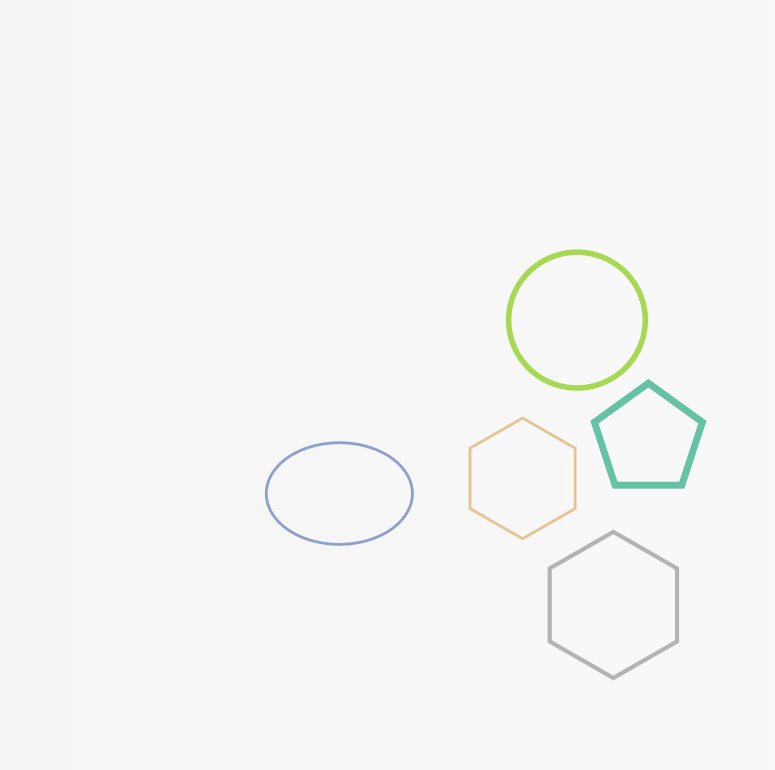[{"shape": "pentagon", "thickness": 2.5, "radius": 0.37, "center": [0.837, 0.429]}, {"shape": "oval", "thickness": 1, "radius": 0.47, "center": [0.438, 0.359]}, {"shape": "circle", "thickness": 2, "radius": 0.44, "center": [0.744, 0.584]}, {"shape": "hexagon", "thickness": 1, "radius": 0.39, "center": [0.674, 0.379]}, {"shape": "hexagon", "thickness": 1.5, "radius": 0.47, "center": [0.791, 0.214]}]